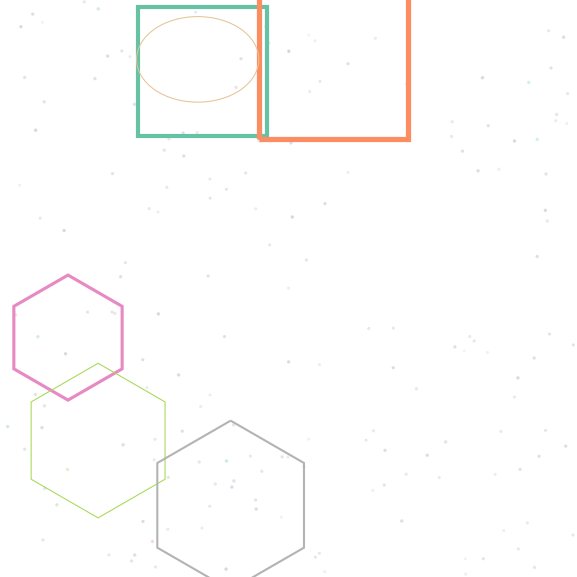[{"shape": "square", "thickness": 2, "radius": 0.56, "center": [0.35, 0.875]}, {"shape": "square", "thickness": 2.5, "radius": 0.65, "center": [0.577, 0.888]}, {"shape": "hexagon", "thickness": 1.5, "radius": 0.54, "center": [0.118, 0.415]}, {"shape": "hexagon", "thickness": 0.5, "radius": 0.67, "center": [0.17, 0.236]}, {"shape": "oval", "thickness": 0.5, "radius": 0.53, "center": [0.342, 0.896]}, {"shape": "hexagon", "thickness": 1, "radius": 0.73, "center": [0.399, 0.124]}]